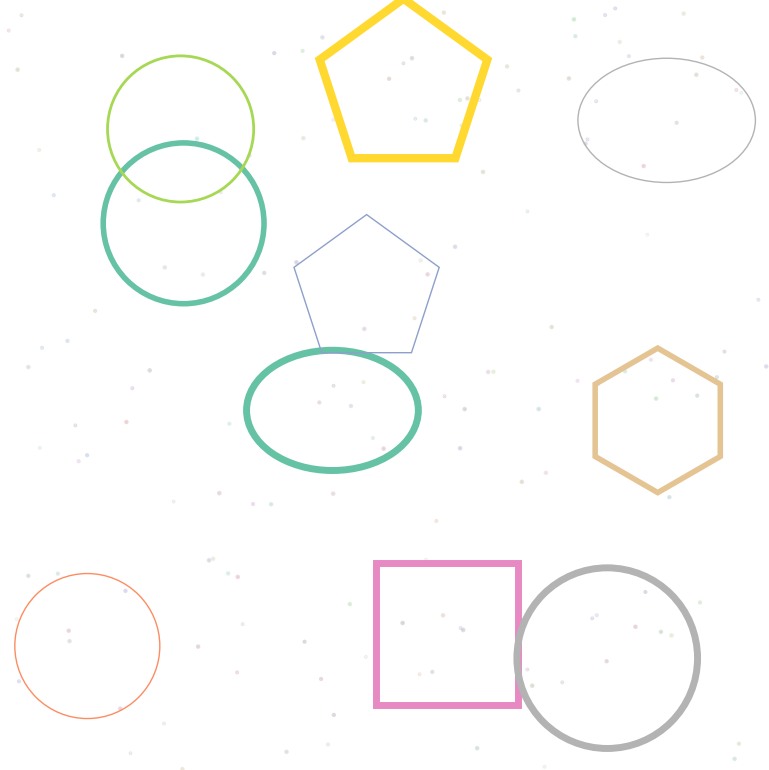[{"shape": "oval", "thickness": 2.5, "radius": 0.56, "center": [0.432, 0.467]}, {"shape": "circle", "thickness": 2, "radius": 0.52, "center": [0.238, 0.71]}, {"shape": "circle", "thickness": 0.5, "radius": 0.47, "center": [0.113, 0.161]}, {"shape": "pentagon", "thickness": 0.5, "radius": 0.5, "center": [0.476, 0.622]}, {"shape": "square", "thickness": 2.5, "radius": 0.46, "center": [0.58, 0.176]}, {"shape": "circle", "thickness": 1, "radius": 0.47, "center": [0.235, 0.833]}, {"shape": "pentagon", "thickness": 3, "radius": 0.57, "center": [0.524, 0.887]}, {"shape": "hexagon", "thickness": 2, "radius": 0.47, "center": [0.854, 0.454]}, {"shape": "circle", "thickness": 2.5, "radius": 0.59, "center": [0.789, 0.145]}, {"shape": "oval", "thickness": 0.5, "radius": 0.58, "center": [0.866, 0.844]}]